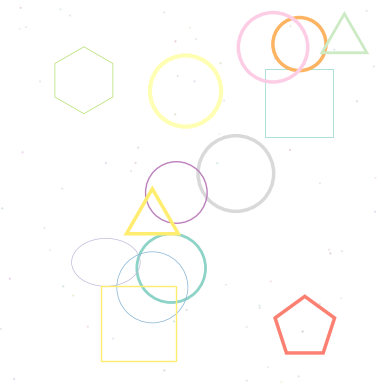[{"shape": "circle", "thickness": 2, "radius": 0.45, "center": [0.445, 0.304]}, {"shape": "square", "thickness": 0.5, "radius": 0.44, "center": [0.778, 0.734]}, {"shape": "circle", "thickness": 3, "radius": 0.46, "center": [0.482, 0.763]}, {"shape": "oval", "thickness": 0.5, "radius": 0.45, "center": [0.275, 0.319]}, {"shape": "pentagon", "thickness": 2.5, "radius": 0.41, "center": [0.792, 0.149]}, {"shape": "circle", "thickness": 0.5, "radius": 0.46, "center": [0.396, 0.254]}, {"shape": "circle", "thickness": 2.5, "radius": 0.34, "center": [0.778, 0.886]}, {"shape": "hexagon", "thickness": 0.5, "radius": 0.43, "center": [0.218, 0.792]}, {"shape": "circle", "thickness": 2.5, "radius": 0.45, "center": [0.709, 0.877]}, {"shape": "circle", "thickness": 2.5, "radius": 0.49, "center": [0.613, 0.549]}, {"shape": "circle", "thickness": 1, "radius": 0.4, "center": [0.458, 0.5]}, {"shape": "triangle", "thickness": 2, "radius": 0.34, "center": [0.895, 0.897]}, {"shape": "triangle", "thickness": 2.5, "radius": 0.39, "center": [0.396, 0.432]}, {"shape": "square", "thickness": 1, "radius": 0.49, "center": [0.36, 0.16]}]